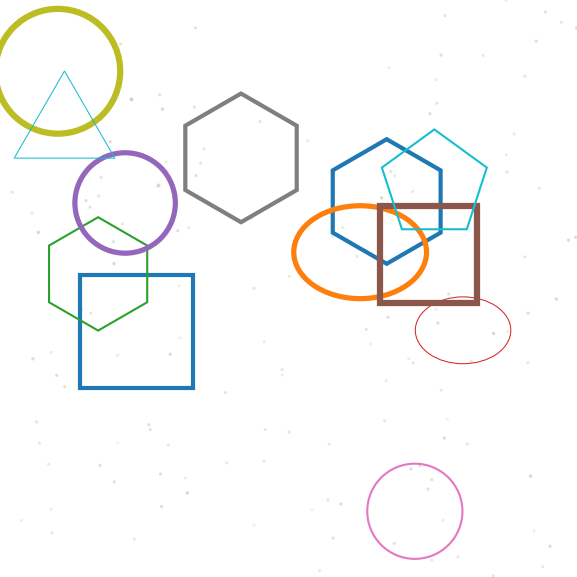[{"shape": "hexagon", "thickness": 2, "radius": 0.54, "center": [0.67, 0.65]}, {"shape": "square", "thickness": 2, "radius": 0.49, "center": [0.236, 0.424]}, {"shape": "oval", "thickness": 2.5, "radius": 0.57, "center": [0.624, 0.562]}, {"shape": "hexagon", "thickness": 1, "radius": 0.49, "center": [0.17, 0.525]}, {"shape": "oval", "thickness": 0.5, "radius": 0.41, "center": [0.802, 0.427]}, {"shape": "circle", "thickness": 2.5, "radius": 0.43, "center": [0.217, 0.648]}, {"shape": "square", "thickness": 3, "radius": 0.42, "center": [0.742, 0.558]}, {"shape": "circle", "thickness": 1, "radius": 0.41, "center": [0.718, 0.114]}, {"shape": "hexagon", "thickness": 2, "radius": 0.56, "center": [0.417, 0.726]}, {"shape": "circle", "thickness": 3, "radius": 0.54, "center": [0.1, 0.876]}, {"shape": "triangle", "thickness": 0.5, "radius": 0.5, "center": [0.112, 0.776]}, {"shape": "pentagon", "thickness": 1, "radius": 0.48, "center": [0.752, 0.679]}]